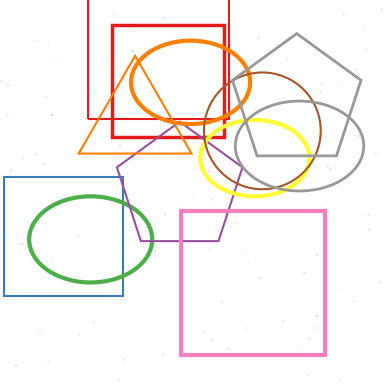[{"shape": "square", "thickness": 1.5, "radius": 0.92, "center": [0.411, 0.874]}, {"shape": "square", "thickness": 2.5, "radius": 0.73, "center": [0.435, 0.79]}, {"shape": "square", "thickness": 1.5, "radius": 0.77, "center": [0.165, 0.385]}, {"shape": "oval", "thickness": 3, "radius": 0.8, "center": [0.236, 0.378]}, {"shape": "pentagon", "thickness": 1.5, "radius": 0.86, "center": [0.467, 0.512]}, {"shape": "triangle", "thickness": 1.5, "radius": 0.85, "center": [0.351, 0.686]}, {"shape": "oval", "thickness": 3, "radius": 0.77, "center": [0.495, 0.786]}, {"shape": "oval", "thickness": 3, "radius": 0.71, "center": [0.662, 0.589]}, {"shape": "circle", "thickness": 1.5, "radius": 0.76, "center": [0.681, 0.66]}, {"shape": "square", "thickness": 3, "radius": 0.93, "center": [0.658, 0.265]}, {"shape": "oval", "thickness": 2, "radius": 0.83, "center": [0.778, 0.621]}, {"shape": "pentagon", "thickness": 2, "radius": 0.88, "center": [0.771, 0.737]}]